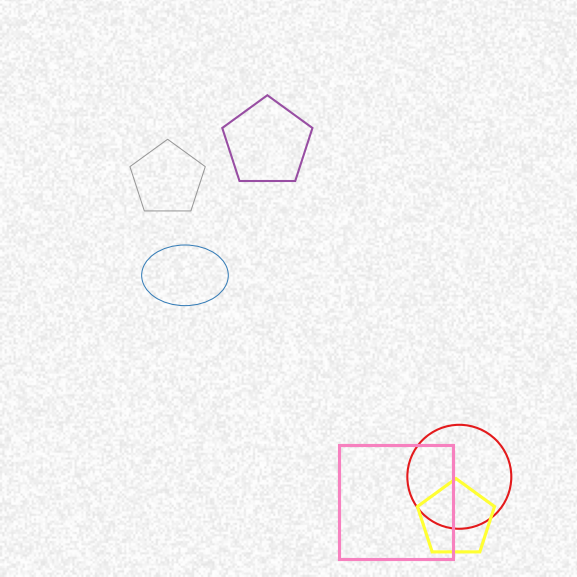[{"shape": "circle", "thickness": 1, "radius": 0.45, "center": [0.795, 0.174]}, {"shape": "oval", "thickness": 0.5, "radius": 0.38, "center": [0.32, 0.522]}, {"shape": "pentagon", "thickness": 1, "radius": 0.41, "center": [0.463, 0.752]}, {"shape": "pentagon", "thickness": 1.5, "radius": 0.35, "center": [0.79, 0.1]}, {"shape": "square", "thickness": 1.5, "radius": 0.49, "center": [0.686, 0.13]}, {"shape": "pentagon", "thickness": 0.5, "radius": 0.34, "center": [0.29, 0.689]}]